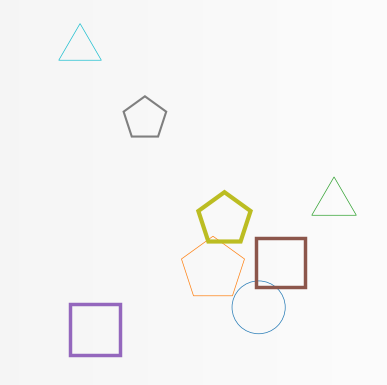[{"shape": "circle", "thickness": 0.5, "radius": 0.34, "center": [0.667, 0.202]}, {"shape": "pentagon", "thickness": 0.5, "radius": 0.43, "center": [0.55, 0.301]}, {"shape": "triangle", "thickness": 0.5, "radius": 0.33, "center": [0.862, 0.474]}, {"shape": "square", "thickness": 2.5, "radius": 0.33, "center": [0.245, 0.145]}, {"shape": "square", "thickness": 2.5, "radius": 0.32, "center": [0.724, 0.319]}, {"shape": "pentagon", "thickness": 1.5, "radius": 0.29, "center": [0.374, 0.692]}, {"shape": "pentagon", "thickness": 3, "radius": 0.35, "center": [0.579, 0.43]}, {"shape": "triangle", "thickness": 0.5, "radius": 0.32, "center": [0.207, 0.875]}]